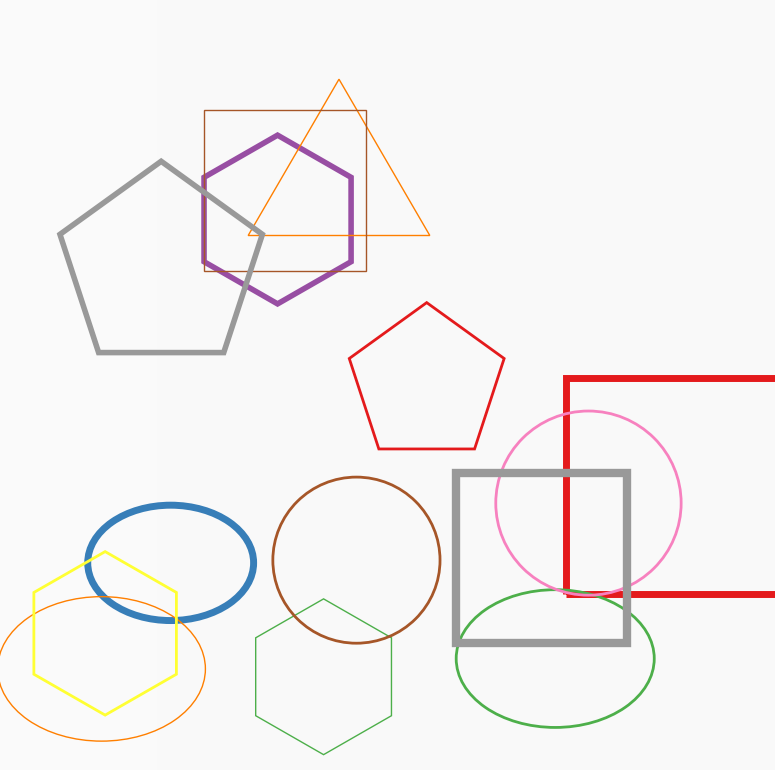[{"shape": "pentagon", "thickness": 1, "radius": 0.53, "center": [0.551, 0.502]}, {"shape": "square", "thickness": 2.5, "radius": 0.7, "center": [0.871, 0.369]}, {"shape": "oval", "thickness": 2.5, "radius": 0.54, "center": [0.22, 0.269]}, {"shape": "oval", "thickness": 1, "radius": 0.64, "center": [0.716, 0.145]}, {"shape": "hexagon", "thickness": 0.5, "radius": 0.51, "center": [0.418, 0.121]}, {"shape": "hexagon", "thickness": 2, "radius": 0.55, "center": [0.358, 0.715]}, {"shape": "triangle", "thickness": 0.5, "radius": 0.68, "center": [0.437, 0.762]}, {"shape": "oval", "thickness": 0.5, "radius": 0.67, "center": [0.131, 0.131]}, {"shape": "hexagon", "thickness": 1, "radius": 0.53, "center": [0.136, 0.177]}, {"shape": "circle", "thickness": 1, "radius": 0.54, "center": [0.46, 0.273]}, {"shape": "square", "thickness": 0.5, "radius": 0.52, "center": [0.368, 0.752]}, {"shape": "circle", "thickness": 1, "radius": 0.6, "center": [0.759, 0.347]}, {"shape": "pentagon", "thickness": 2, "radius": 0.69, "center": [0.208, 0.653]}, {"shape": "square", "thickness": 3, "radius": 0.55, "center": [0.699, 0.275]}]